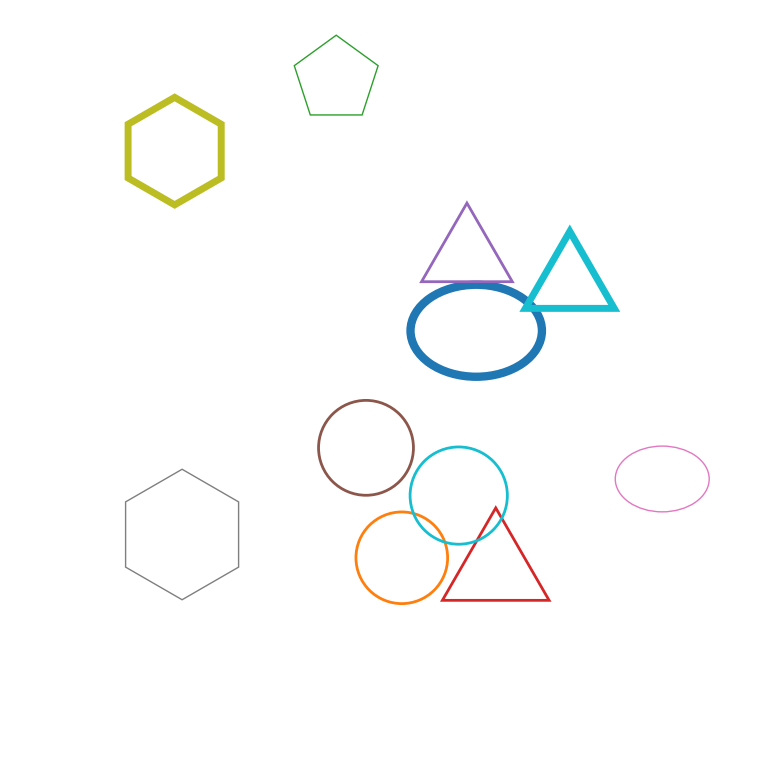[{"shape": "oval", "thickness": 3, "radius": 0.43, "center": [0.618, 0.57]}, {"shape": "circle", "thickness": 1, "radius": 0.3, "center": [0.522, 0.276]}, {"shape": "pentagon", "thickness": 0.5, "radius": 0.29, "center": [0.437, 0.897]}, {"shape": "triangle", "thickness": 1, "radius": 0.4, "center": [0.644, 0.26]}, {"shape": "triangle", "thickness": 1, "radius": 0.34, "center": [0.606, 0.668]}, {"shape": "circle", "thickness": 1, "radius": 0.31, "center": [0.475, 0.418]}, {"shape": "oval", "thickness": 0.5, "radius": 0.3, "center": [0.86, 0.378]}, {"shape": "hexagon", "thickness": 0.5, "radius": 0.42, "center": [0.236, 0.306]}, {"shape": "hexagon", "thickness": 2.5, "radius": 0.35, "center": [0.227, 0.804]}, {"shape": "circle", "thickness": 1, "radius": 0.32, "center": [0.596, 0.356]}, {"shape": "triangle", "thickness": 2.5, "radius": 0.33, "center": [0.74, 0.633]}]